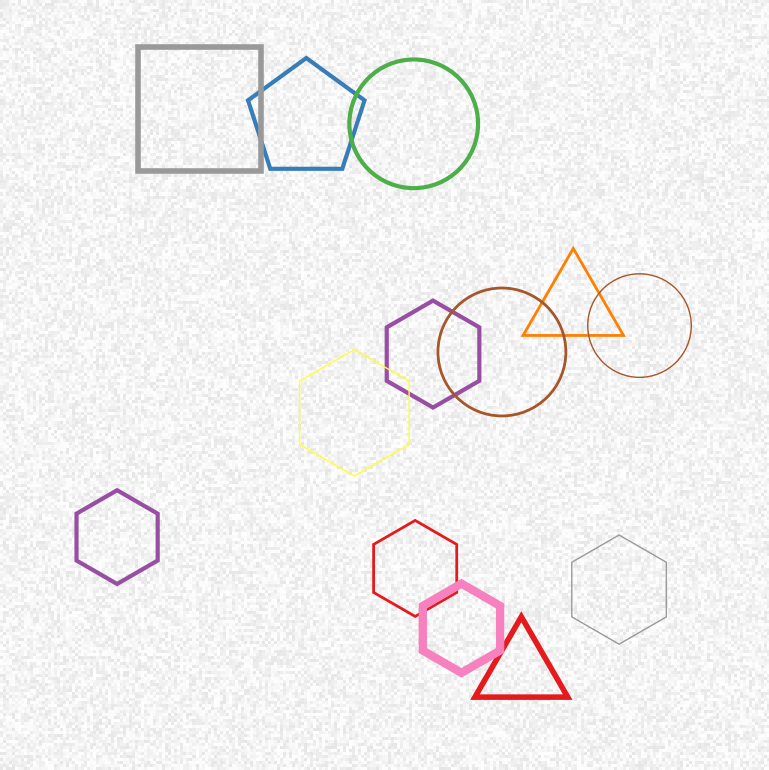[{"shape": "triangle", "thickness": 2, "radius": 0.35, "center": [0.677, 0.129]}, {"shape": "hexagon", "thickness": 1, "radius": 0.31, "center": [0.539, 0.262]}, {"shape": "pentagon", "thickness": 1.5, "radius": 0.4, "center": [0.398, 0.845]}, {"shape": "circle", "thickness": 1.5, "radius": 0.42, "center": [0.537, 0.839]}, {"shape": "hexagon", "thickness": 1.5, "radius": 0.35, "center": [0.562, 0.54]}, {"shape": "hexagon", "thickness": 1.5, "radius": 0.3, "center": [0.152, 0.302]}, {"shape": "triangle", "thickness": 1, "radius": 0.38, "center": [0.745, 0.602]}, {"shape": "hexagon", "thickness": 0.5, "radius": 0.41, "center": [0.46, 0.464]}, {"shape": "circle", "thickness": 1, "radius": 0.42, "center": [0.652, 0.543]}, {"shape": "circle", "thickness": 0.5, "radius": 0.34, "center": [0.831, 0.577]}, {"shape": "hexagon", "thickness": 3, "radius": 0.29, "center": [0.599, 0.184]}, {"shape": "hexagon", "thickness": 0.5, "radius": 0.35, "center": [0.804, 0.234]}, {"shape": "square", "thickness": 2, "radius": 0.4, "center": [0.259, 0.858]}]